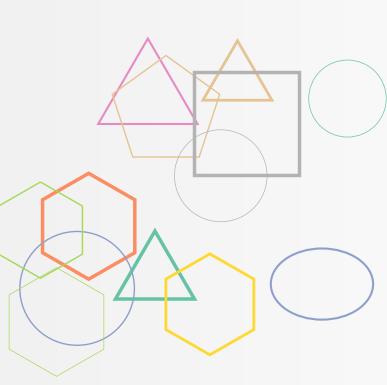[{"shape": "circle", "thickness": 0.5, "radius": 0.5, "center": [0.897, 0.744]}, {"shape": "triangle", "thickness": 2.5, "radius": 0.59, "center": [0.4, 0.282]}, {"shape": "hexagon", "thickness": 2.5, "radius": 0.69, "center": [0.229, 0.412]}, {"shape": "oval", "thickness": 1.5, "radius": 0.66, "center": [0.831, 0.262]}, {"shape": "circle", "thickness": 1, "radius": 0.74, "center": [0.199, 0.251]}, {"shape": "triangle", "thickness": 1.5, "radius": 0.74, "center": [0.382, 0.752]}, {"shape": "hexagon", "thickness": 1, "radius": 0.62, "center": [0.105, 0.402]}, {"shape": "hexagon", "thickness": 0.5, "radius": 0.71, "center": [0.146, 0.164]}, {"shape": "hexagon", "thickness": 2, "radius": 0.66, "center": [0.542, 0.21]}, {"shape": "pentagon", "thickness": 1, "radius": 0.73, "center": [0.428, 0.71]}, {"shape": "triangle", "thickness": 2, "radius": 0.51, "center": [0.613, 0.791]}, {"shape": "square", "thickness": 2.5, "radius": 0.67, "center": [0.636, 0.679]}, {"shape": "circle", "thickness": 0.5, "radius": 0.6, "center": [0.57, 0.543]}]